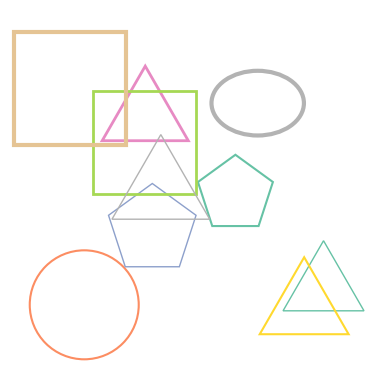[{"shape": "pentagon", "thickness": 1.5, "radius": 0.51, "center": [0.611, 0.496]}, {"shape": "triangle", "thickness": 1, "radius": 0.61, "center": [0.84, 0.253]}, {"shape": "circle", "thickness": 1.5, "radius": 0.71, "center": [0.219, 0.208]}, {"shape": "pentagon", "thickness": 1, "radius": 0.6, "center": [0.396, 0.404]}, {"shape": "triangle", "thickness": 2, "radius": 0.65, "center": [0.377, 0.699]}, {"shape": "square", "thickness": 2, "radius": 0.67, "center": [0.376, 0.631]}, {"shape": "triangle", "thickness": 1.5, "radius": 0.67, "center": [0.79, 0.199]}, {"shape": "square", "thickness": 3, "radius": 0.73, "center": [0.182, 0.77]}, {"shape": "triangle", "thickness": 1, "radius": 0.73, "center": [0.418, 0.504]}, {"shape": "oval", "thickness": 3, "radius": 0.6, "center": [0.669, 0.732]}]